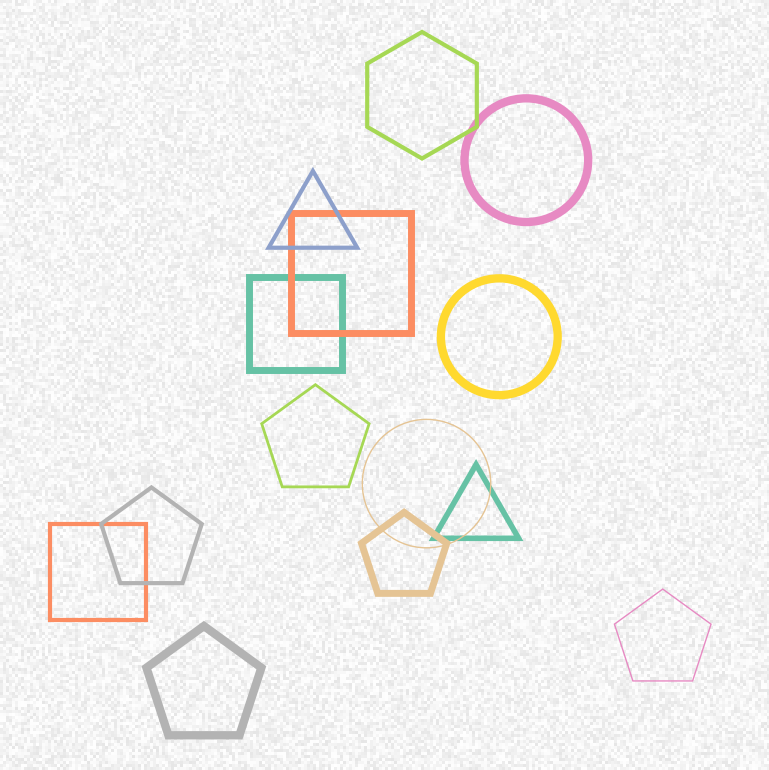[{"shape": "triangle", "thickness": 2, "radius": 0.32, "center": [0.618, 0.333]}, {"shape": "square", "thickness": 2.5, "radius": 0.3, "center": [0.383, 0.58]}, {"shape": "square", "thickness": 1.5, "radius": 0.31, "center": [0.127, 0.257]}, {"shape": "square", "thickness": 2.5, "radius": 0.39, "center": [0.455, 0.646]}, {"shape": "triangle", "thickness": 1.5, "radius": 0.33, "center": [0.406, 0.712]}, {"shape": "pentagon", "thickness": 0.5, "radius": 0.33, "center": [0.861, 0.169]}, {"shape": "circle", "thickness": 3, "radius": 0.4, "center": [0.684, 0.792]}, {"shape": "hexagon", "thickness": 1.5, "radius": 0.41, "center": [0.548, 0.876]}, {"shape": "pentagon", "thickness": 1, "radius": 0.37, "center": [0.41, 0.427]}, {"shape": "circle", "thickness": 3, "radius": 0.38, "center": [0.648, 0.563]}, {"shape": "circle", "thickness": 0.5, "radius": 0.42, "center": [0.554, 0.372]}, {"shape": "pentagon", "thickness": 2.5, "radius": 0.29, "center": [0.525, 0.276]}, {"shape": "pentagon", "thickness": 3, "radius": 0.39, "center": [0.265, 0.109]}, {"shape": "pentagon", "thickness": 1.5, "radius": 0.34, "center": [0.197, 0.298]}]